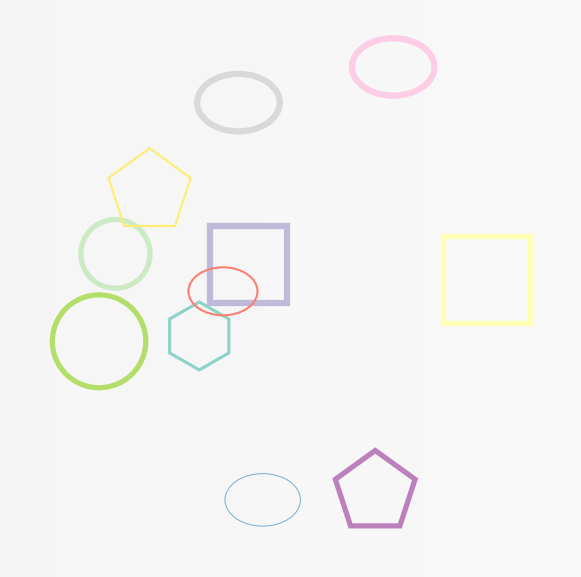[{"shape": "hexagon", "thickness": 1.5, "radius": 0.29, "center": [0.343, 0.417]}, {"shape": "square", "thickness": 2.5, "radius": 0.38, "center": [0.838, 0.515]}, {"shape": "square", "thickness": 3, "radius": 0.33, "center": [0.428, 0.541]}, {"shape": "oval", "thickness": 1, "radius": 0.3, "center": [0.384, 0.495]}, {"shape": "oval", "thickness": 0.5, "radius": 0.32, "center": [0.452, 0.134]}, {"shape": "circle", "thickness": 2.5, "radius": 0.4, "center": [0.17, 0.408]}, {"shape": "oval", "thickness": 3, "radius": 0.36, "center": [0.676, 0.883]}, {"shape": "oval", "thickness": 3, "radius": 0.36, "center": [0.41, 0.821]}, {"shape": "pentagon", "thickness": 2.5, "radius": 0.36, "center": [0.646, 0.147]}, {"shape": "circle", "thickness": 2.5, "radius": 0.3, "center": [0.199, 0.56]}, {"shape": "pentagon", "thickness": 1, "radius": 0.37, "center": [0.257, 0.668]}]